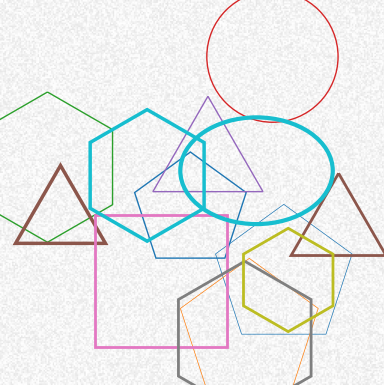[{"shape": "pentagon", "thickness": 0.5, "radius": 0.93, "center": [0.737, 0.283]}, {"shape": "pentagon", "thickness": 1, "radius": 0.76, "center": [0.495, 0.453]}, {"shape": "pentagon", "thickness": 0.5, "radius": 0.94, "center": [0.648, 0.141]}, {"shape": "hexagon", "thickness": 1, "radius": 0.98, "center": [0.123, 0.566]}, {"shape": "circle", "thickness": 1, "radius": 0.85, "center": [0.708, 0.853]}, {"shape": "triangle", "thickness": 1, "radius": 0.83, "center": [0.54, 0.585]}, {"shape": "triangle", "thickness": 2, "radius": 0.71, "center": [0.879, 0.407]}, {"shape": "triangle", "thickness": 2.5, "radius": 0.67, "center": [0.157, 0.435]}, {"shape": "square", "thickness": 2, "radius": 0.86, "center": [0.418, 0.27]}, {"shape": "hexagon", "thickness": 2, "radius": 0.99, "center": [0.636, 0.122]}, {"shape": "hexagon", "thickness": 2, "radius": 0.67, "center": [0.749, 0.273]}, {"shape": "hexagon", "thickness": 2.5, "radius": 0.85, "center": [0.382, 0.544]}, {"shape": "oval", "thickness": 3, "radius": 0.99, "center": [0.666, 0.557]}]